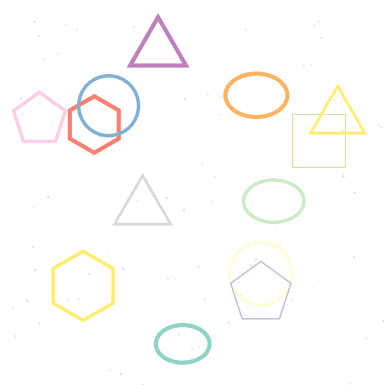[{"shape": "oval", "thickness": 3, "radius": 0.35, "center": [0.474, 0.107]}, {"shape": "circle", "thickness": 1, "radius": 0.41, "center": [0.677, 0.289]}, {"shape": "pentagon", "thickness": 1, "radius": 0.41, "center": [0.677, 0.239]}, {"shape": "hexagon", "thickness": 3, "radius": 0.37, "center": [0.245, 0.677]}, {"shape": "circle", "thickness": 2.5, "radius": 0.39, "center": [0.282, 0.725]}, {"shape": "oval", "thickness": 3, "radius": 0.4, "center": [0.666, 0.752]}, {"shape": "square", "thickness": 0.5, "radius": 0.34, "center": [0.826, 0.634]}, {"shape": "pentagon", "thickness": 2.5, "radius": 0.35, "center": [0.103, 0.69]}, {"shape": "triangle", "thickness": 2, "radius": 0.42, "center": [0.37, 0.46]}, {"shape": "triangle", "thickness": 3, "radius": 0.42, "center": [0.411, 0.872]}, {"shape": "oval", "thickness": 2.5, "radius": 0.39, "center": [0.711, 0.477]}, {"shape": "triangle", "thickness": 2, "radius": 0.41, "center": [0.877, 0.695]}, {"shape": "hexagon", "thickness": 2.5, "radius": 0.45, "center": [0.216, 0.258]}]